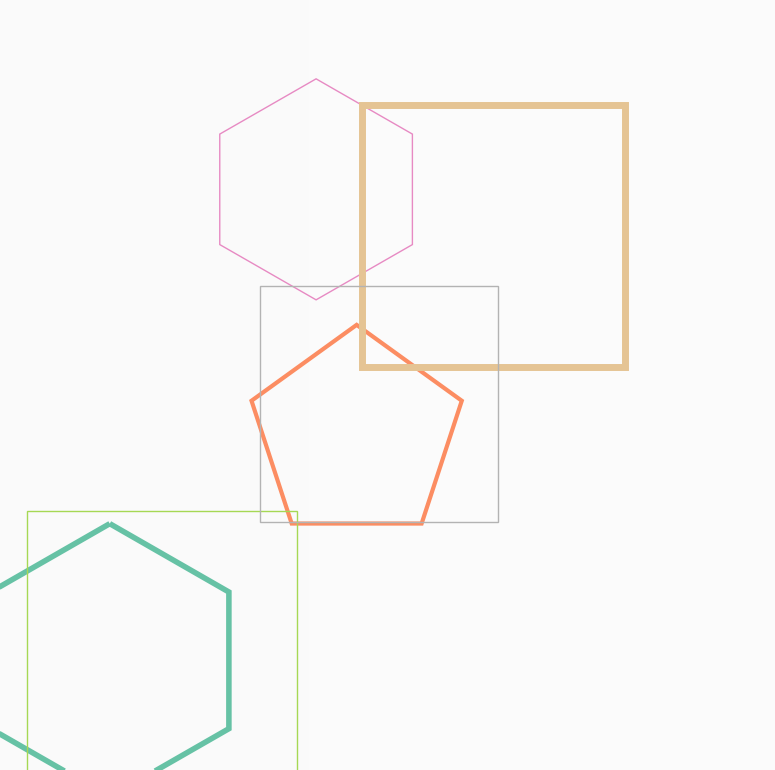[{"shape": "hexagon", "thickness": 2, "radius": 0.89, "center": [0.142, 0.142]}, {"shape": "pentagon", "thickness": 1.5, "radius": 0.71, "center": [0.46, 0.435]}, {"shape": "hexagon", "thickness": 0.5, "radius": 0.72, "center": [0.408, 0.754]}, {"shape": "square", "thickness": 0.5, "radius": 0.87, "center": [0.209, 0.162]}, {"shape": "square", "thickness": 2.5, "radius": 0.85, "center": [0.637, 0.694]}, {"shape": "square", "thickness": 0.5, "radius": 0.77, "center": [0.489, 0.475]}]